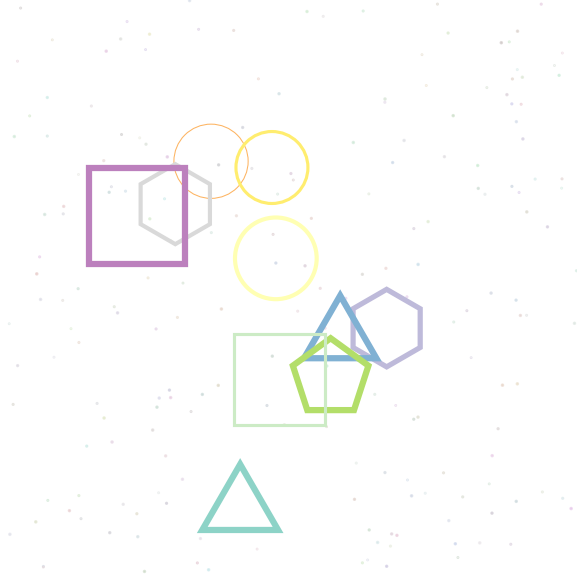[{"shape": "triangle", "thickness": 3, "radius": 0.38, "center": [0.416, 0.119]}, {"shape": "circle", "thickness": 2, "radius": 0.35, "center": [0.478, 0.552]}, {"shape": "hexagon", "thickness": 2.5, "radius": 0.34, "center": [0.67, 0.431]}, {"shape": "triangle", "thickness": 3, "radius": 0.36, "center": [0.589, 0.415]}, {"shape": "circle", "thickness": 0.5, "radius": 0.32, "center": [0.365, 0.72]}, {"shape": "pentagon", "thickness": 3, "radius": 0.34, "center": [0.573, 0.345]}, {"shape": "hexagon", "thickness": 2, "radius": 0.35, "center": [0.304, 0.646]}, {"shape": "square", "thickness": 3, "radius": 0.42, "center": [0.238, 0.626]}, {"shape": "square", "thickness": 1.5, "radius": 0.39, "center": [0.483, 0.342]}, {"shape": "circle", "thickness": 1.5, "radius": 0.31, "center": [0.471, 0.709]}]